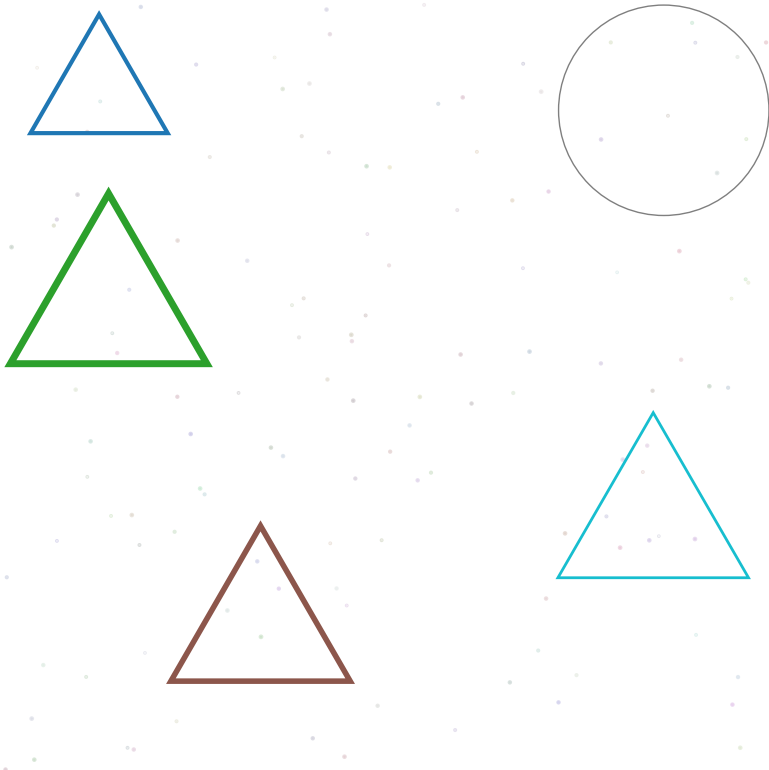[{"shape": "triangle", "thickness": 1.5, "radius": 0.51, "center": [0.129, 0.879]}, {"shape": "triangle", "thickness": 2.5, "radius": 0.74, "center": [0.141, 0.601]}, {"shape": "triangle", "thickness": 2, "radius": 0.67, "center": [0.338, 0.183]}, {"shape": "circle", "thickness": 0.5, "radius": 0.68, "center": [0.862, 0.857]}, {"shape": "triangle", "thickness": 1, "radius": 0.71, "center": [0.848, 0.321]}]